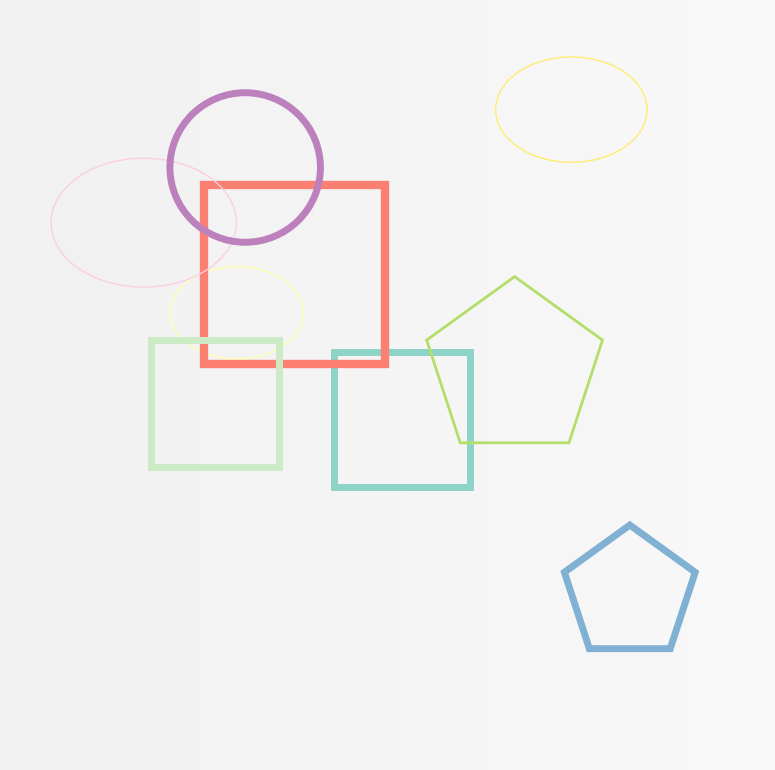[{"shape": "square", "thickness": 2.5, "radius": 0.44, "center": [0.519, 0.455]}, {"shape": "oval", "thickness": 0.5, "radius": 0.43, "center": [0.305, 0.594]}, {"shape": "square", "thickness": 3, "radius": 0.58, "center": [0.38, 0.643]}, {"shape": "pentagon", "thickness": 2.5, "radius": 0.44, "center": [0.813, 0.229]}, {"shape": "pentagon", "thickness": 1, "radius": 0.6, "center": [0.664, 0.521]}, {"shape": "oval", "thickness": 0.5, "radius": 0.6, "center": [0.185, 0.711]}, {"shape": "circle", "thickness": 2.5, "radius": 0.49, "center": [0.316, 0.782]}, {"shape": "square", "thickness": 2.5, "radius": 0.41, "center": [0.277, 0.476]}, {"shape": "oval", "thickness": 0.5, "radius": 0.49, "center": [0.737, 0.858]}]